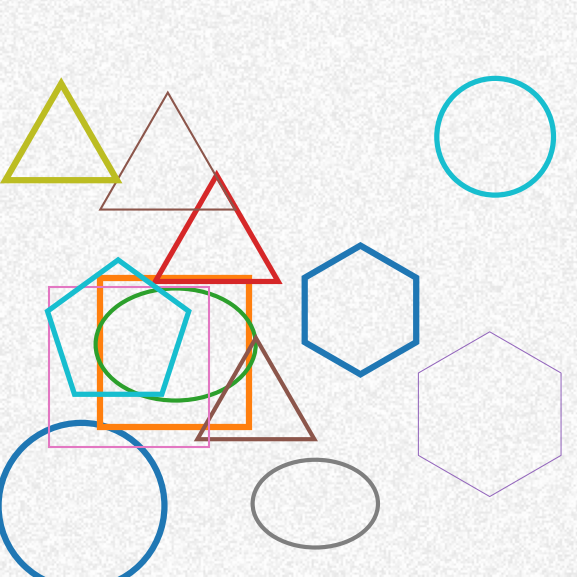[{"shape": "circle", "thickness": 3, "radius": 0.72, "center": [0.141, 0.123]}, {"shape": "hexagon", "thickness": 3, "radius": 0.56, "center": [0.624, 0.462]}, {"shape": "square", "thickness": 3, "radius": 0.65, "center": [0.302, 0.389]}, {"shape": "oval", "thickness": 2, "radius": 0.69, "center": [0.304, 0.403]}, {"shape": "triangle", "thickness": 2.5, "radius": 0.61, "center": [0.375, 0.573]}, {"shape": "hexagon", "thickness": 0.5, "radius": 0.71, "center": [0.848, 0.282]}, {"shape": "triangle", "thickness": 2, "radius": 0.58, "center": [0.443, 0.297]}, {"shape": "triangle", "thickness": 1, "radius": 0.68, "center": [0.291, 0.704]}, {"shape": "square", "thickness": 1, "radius": 0.69, "center": [0.223, 0.363]}, {"shape": "oval", "thickness": 2, "radius": 0.54, "center": [0.546, 0.127]}, {"shape": "triangle", "thickness": 3, "radius": 0.56, "center": [0.106, 0.743]}, {"shape": "circle", "thickness": 2.5, "radius": 0.51, "center": [0.857, 0.762]}, {"shape": "pentagon", "thickness": 2.5, "radius": 0.64, "center": [0.205, 0.42]}]